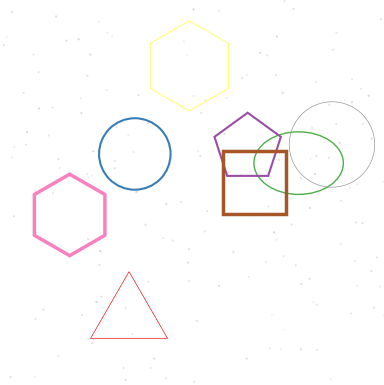[{"shape": "triangle", "thickness": 0.5, "radius": 0.58, "center": [0.335, 0.179]}, {"shape": "circle", "thickness": 1.5, "radius": 0.46, "center": [0.35, 0.6]}, {"shape": "oval", "thickness": 1, "radius": 0.58, "center": [0.776, 0.576]}, {"shape": "pentagon", "thickness": 1.5, "radius": 0.45, "center": [0.643, 0.617]}, {"shape": "hexagon", "thickness": 0.5, "radius": 0.59, "center": [0.492, 0.829]}, {"shape": "square", "thickness": 2.5, "radius": 0.41, "center": [0.662, 0.526]}, {"shape": "hexagon", "thickness": 2.5, "radius": 0.53, "center": [0.181, 0.442]}, {"shape": "circle", "thickness": 0.5, "radius": 0.55, "center": [0.862, 0.625]}]